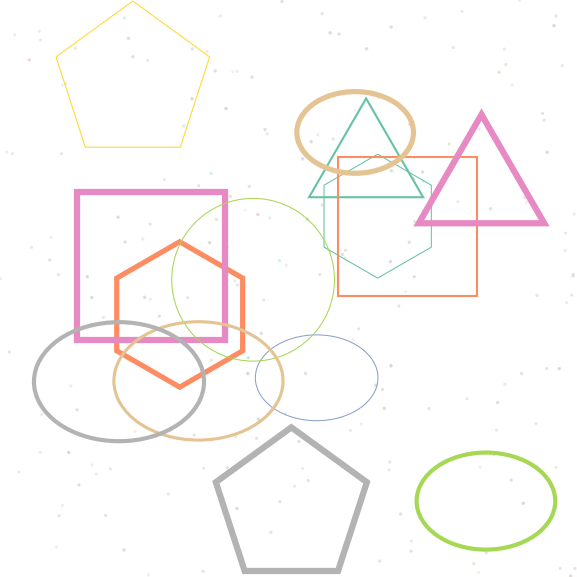[{"shape": "triangle", "thickness": 1, "radius": 0.57, "center": [0.634, 0.715]}, {"shape": "hexagon", "thickness": 0.5, "radius": 0.54, "center": [0.654, 0.625]}, {"shape": "square", "thickness": 1, "radius": 0.6, "center": [0.706, 0.608]}, {"shape": "hexagon", "thickness": 2.5, "radius": 0.63, "center": [0.311, 0.455]}, {"shape": "oval", "thickness": 0.5, "radius": 0.53, "center": [0.548, 0.345]}, {"shape": "triangle", "thickness": 3, "radius": 0.63, "center": [0.834, 0.675]}, {"shape": "square", "thickness": 3, "radius": 0.64, "center": [0.262, 0.539]}, {"shape": "oval", "thickness": 2, "radius": 0.6, "center": [0.841, 0.131]}, {"shape": "circle", "thickness": 0.5, "radius": 0.7, "center": [0.438, 0.515]}, {"shape": "pentagon", "thickness": 0.5, "radius": 0.7, "center": [0.23, 0.857]}, {"shape": "oval", "thickness": 1.5, "radius": 0.73, "center": [0.344, 0.34]}, {"shape": "oval", "thickness": 2.5, "radius": 0.5, "center": [0.615, 0.77]}, {"shape": "pentagon", "thickness": 3, "radius": 0.69, "center": [0.504, 0.122]}, {"shape": "oval", "thickness": 2, "radius": 0.74, "center": [0.206, 0.338]}]